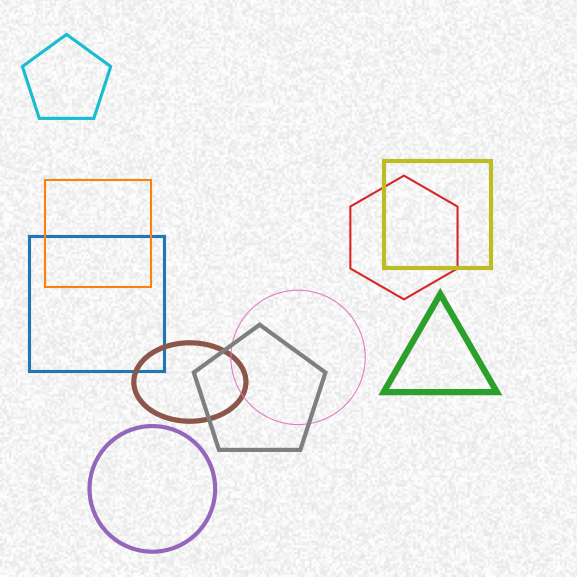[{"shape": "square", "thickness": 1.5, "radius": 0.58, "center": [0.167, 0.474]}, {"shape": "square", "thickness": 1, "radius": 0.46, "center": [0.17, 0.595]}, {"shape": "triangle", "thickness": 3, "radius": 0.57, "center": [0.762, 0.377]}, {"shape": "hexagon", "thickness": 1, "radius": 0.54, "center": [0.699, 0.588]}, {"shape": "circle", "thickness": 2, "radius": 0.54, "center": [0.264, 0.153]}, {"shape": "oval", "thickness": 2.5, "radius": 0.49, "center": [0.329, 0.338]}, {"shape": "circle", "thickness": 0.5, "radius": 0.58, "center": [0.516, 0.38]}, {"shape": "pentagon", "thickness": 2, "radius": 0.6, "center": [0.45, 0.317]}, {"shape": "square", "thickness": 2, "radius": 0.46, "center": [0.757, 0.628]}, {"shape": "pentagon", "thickness": 1.5, "radius": 0.4, "center": [0.115, 0.859]}]